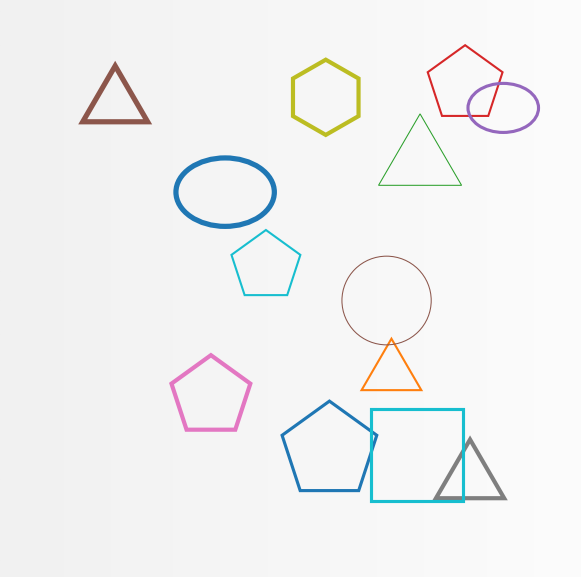[{"shape": "oval", "thickness": 2.5, "radius": 0.42, "center": [0.387, 0.666]}, {"shape": "pentagon", "thickness": 1.5, "radius": 0.43, "center": [0.567, 0.219]}, {"shape": "triangle", "thickness": 1, "radius": 0.3, "center": [0.673, 0.353]}, {"shape": "triangle", "thickness": 0.5, "radius": 0.41, "center": [0.723, 0.719]}, {"shape": "pentagon", "thickness": 1, "radius": 0.34, "center": [0.8, 0.853]}, {"shape": "oval", "thickness": 1.5, "radius": 0.3, "center": [0.866, 0.812]}, {"shape": "triangle", "thickness": 2.5, "radius": 0.32, "center": [0.198, 0.82]}, {"shape": "circle", "thickness": 0.5, "radius": 0.38, "center": [0.665, 0.479]}, {"shape": "pentagon", "thickness": 2, "radius": 0.36, "center": [0.363, 0.313]}, {"shape": "triangle", "thickness": 2, "radius": 0.34, "center": [0.809, 0.17]}, {"shape": "hexagon", "thickness": 2, "radius": 0.33, "center": [0.56, 0.831]}, {"shape": "square", "thickness": 1.5, "radius": 0.4, "center": [0.718, 0.211]}, {"shape": "pentagon", "thickness": 1, "radius": 0.31, "center": [0.457, 0.539]}]